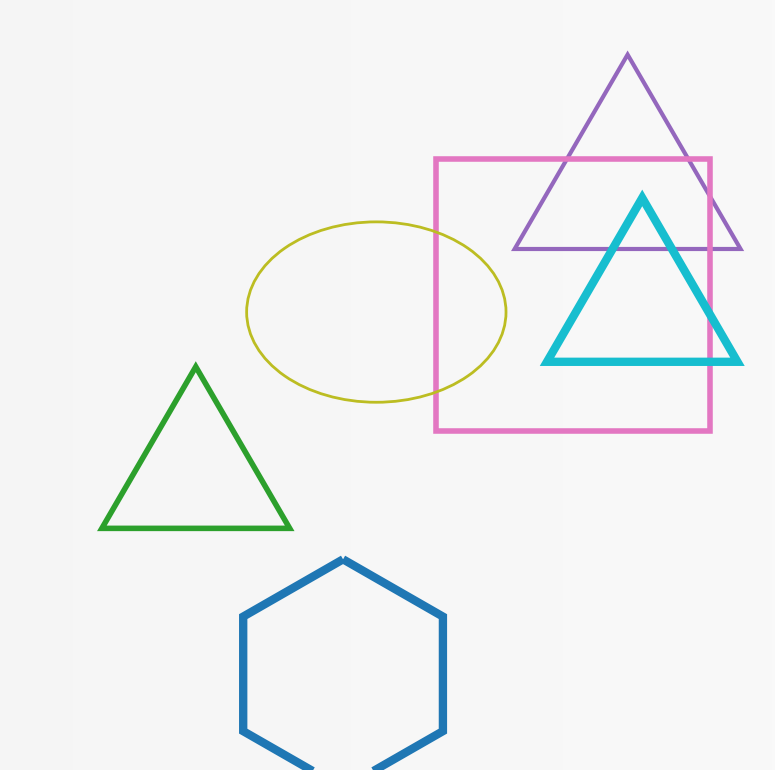[{"shape": "hexagon", "thickness": 3, "radius": 0.74, "center": [0.443, 0.125]}, {"shape": "triangle", "thickness": 2, "radius": 0.7, "center": [0.253, 0.384]}, {"shape": "triangle", "thickness": 1.5, "radius": 0.84, "center": [0.81, 0.761]}, {"shape": "square", "thickness": 2, "radius": 0.88, "center": [0.74, 0.618]}, {"shape": "oval", "thickness": 1, "radius": 0.84, "center": [0.486, 0.595]}, {"shape": "triangle", "thickness": 3, "radius": 0.71, "center": [0.829, 0.601]}]